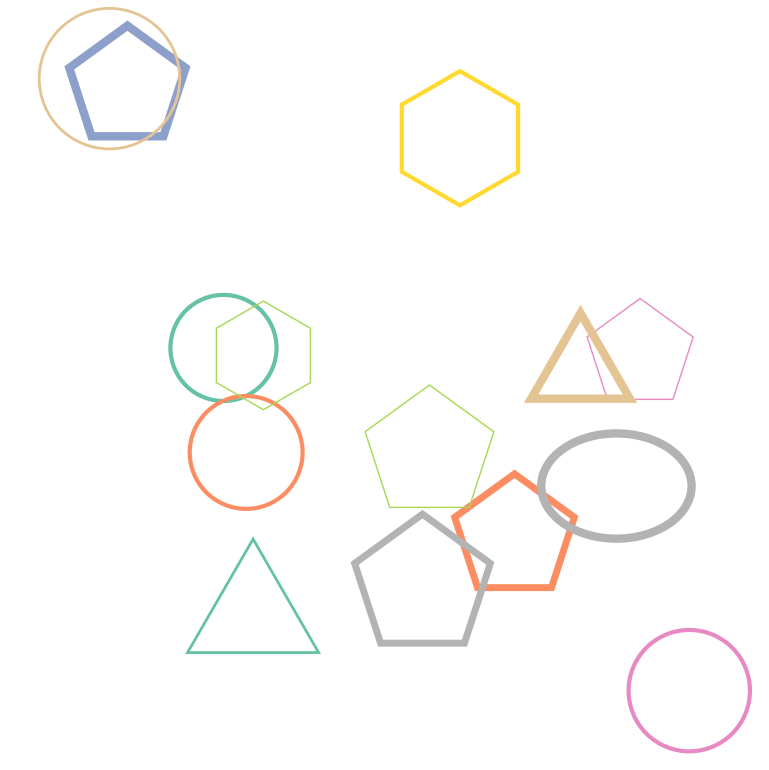[{"shape": "circle", "thickness": 1.5, "radius": 0.34, "center": [0.29, 0.548]}, {"shape": "triangle", "thickness": 1, "radius": 0.49, "center": [0.329, 0.202]}, {"shape": "circle", "thickness": 1.5, "radius": 0.37, "center": [0.32, 0.412]}, {"shape": "pentagon", "thickness": 2.5, "radius": 0.41, "center": [0.668, 0.303]}, {"shape": "pentagon", "thickness": 3, "radius": 0.4, "center": [0.165, 0.887]}, {"shape": "pentagon", "thickness": 0.5, "radius": 0.36, "center": [0.831, 0.54]}, {"shape": "circle", "thickness": 1.5, "radius": 0.39, "center": [0.895, 0.103]}, {"shape": "hexagon", "thickness": 0.5, "radius": 0.35, "center": [0.342, 0.538]}, {"shape": "pentagon", "thickness": 0.5, "radius": 0.44, "center": [0.558, 0.412]}, {"shape": "hexagon", "thickness": 1.5, "radius": 0.44, "center": [0.597, 0.82]}, {"shape": "circle", "thickness": 1, "radius": 0.46, "center": [0.142, 0.898]}, {"shape": "triangle", "thickness": 3, "radius": 0.37, "center": [0.754, 0.519]}, {"shape": "oval", "thickness": 3, "radius": 0.49, "center": [0.801, 0.369]}, {"shape": "pentagon", "thickness": 2.5, "radius": 0.46, "center": [0.549, 0.24]}]